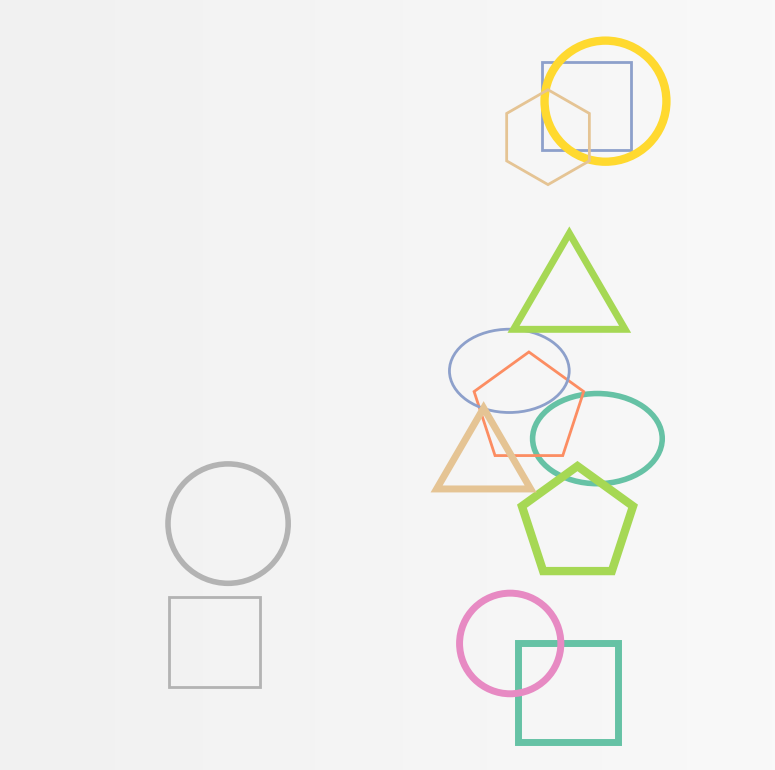[{"shape": "oval", "thickness": 2, "radius": 0.42, "center": [0.771, 0.43]}, {"shape": "square", "thickness": 2.5, "radius": 0.32, "center": [0.732, 0.1]}, {"shape": "pentagon", "thickness": 1, "radius": 0.37, "center": [0.682, 0.469]}, {"shape": "oval", "thickness": 1, "radius": 0.39, "center": [0.657, 0.518]}, {"shape": "square", "thickness": 1, "radius": 0.29, "center": [0.757, 0.862]}, {"shape": "circle", "thickness": 2.5, "radius": 0.33, "center": [0.658, 0.164]}, {"shape": "pentagon", "thickness": 3, "radius": 0.38, "center": [0.745, 0.319]}, {"shape": "triangle", "thickness": 2.5, "radius": 0.42, "center": [0.735, 0.614]}, {"shape": "circle", "thickness": 3, "radius": 0.39, "center": [0.781, 0.869]}, {"shape": "hexagon", "thickness": 1, "radius": 0.31, "center": [0.707, 0.822]}, {"shape": "triangle", "thickness": 2.5, "radius": 0.35, "center": [0.624, 0.4]}, {"shape": "circle", "thickness": 2, "radius": 0.39, "center": [0.294, 0.32]}, {"shape": "square", "thickness": 1, "radius": 0.29, "center": [0.277, 0.167]}]